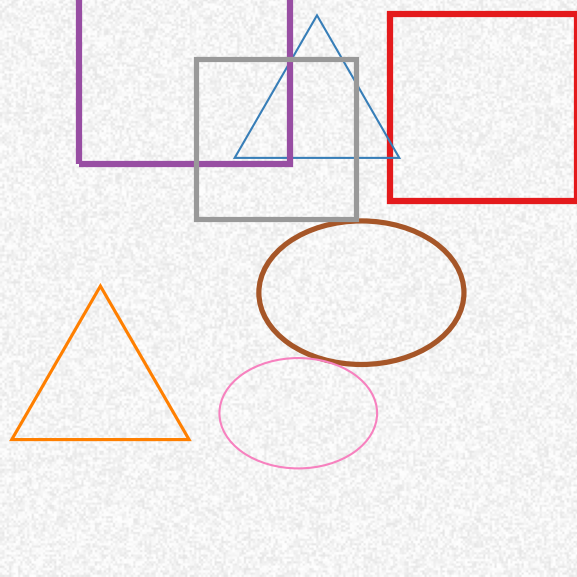[{"shape": "square", "thickness": 3, "radius": 0.81, "center": [0.838, 0.813]}, {"shape": "triangle", "thickness": 1, "radius": 0.82, "center": [0.549, 0.808]}, {"shape": "square", "thickness": 3, "radius": 0.91, "center": [0.32, 0.898]}, {"shape": "triangle", "thickness": 1.5, "radius": 0.89, "center": [0.174, 0.327]}, {"shape": "oval", "thickness": 2.5, "radius": 0.89, "center": [0.626, 0.492]}, {"shape": "oval", "thickness": 1, "radius": 0.68, "center": [0.516, 0.284]}, {"shape": "square", "thickness": 2.5, "radius": 0.69, "center": [0.478, 0.759]}]